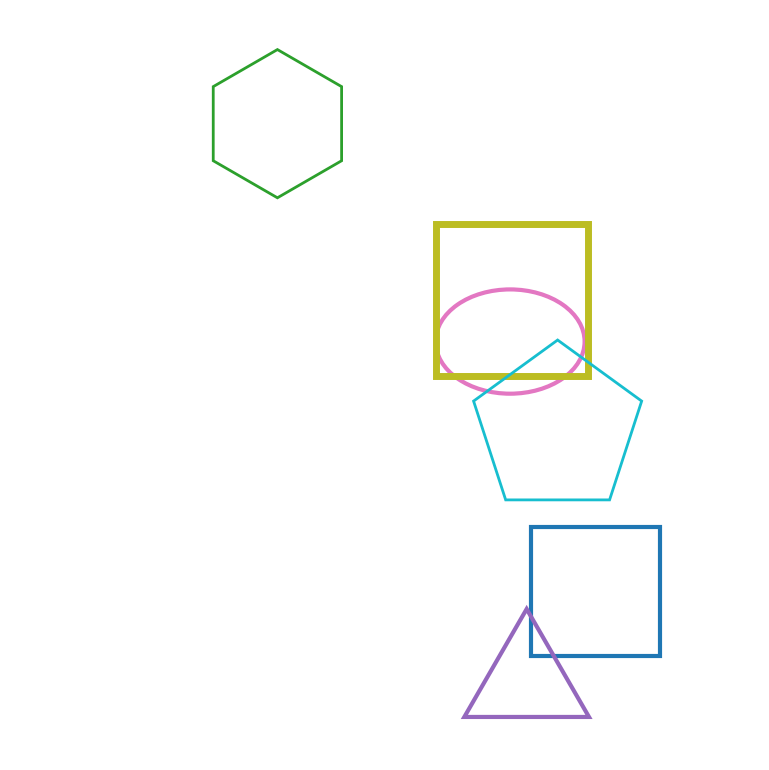[{"shape": "square", "thickness": 1.5, "radius": 0.42, "center": [0.774, 0.232]}, {"shape": "hexagon", "thickness": 1, "radius": 0.48, "center": [0.36, 0.839]}, {"shape": "triangle", "thickness": 1.5, "radius": 0.47, "center": [0.684, 0.116]}, {"shape": "oval", "thickness": 1.5, "radius": 0.48, "center": [0.662, 0.556]}, {"shape": "square", "thickness": 2.5, "radius": 0.49, "center": [0.666, 0.611]}, {"shape": "pentagon", "thickness": 1, "radius": 0.57, "center": [0.724, 0.444]}]